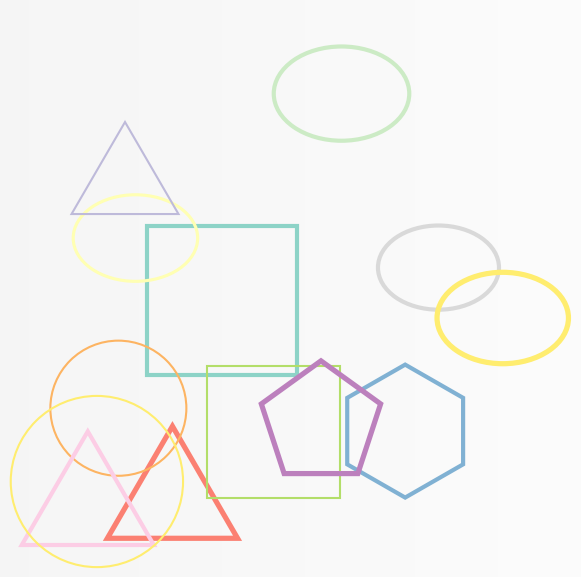[{"shape": "square", "thickness": 2, "radius": 0.65, "center": [0.382, 0.478]}, {"shape": "oval", "thickness": 1.5, "radius": 0.54, "center": [0.233, 0.587]}, {"shape": "triangle", "thickness": 1, "radius": 0.53, "center": [0.215, 0.682]}, {"shape": "triangle", "thickness": 2.5, "radius": 0.65, "center": [0.297, 0.132]}, {"shape": "hexagon", "thickness": 2, "radius": 0.58, "center": [0.697, 0.253]}, {"shape": "circle", "thickness": 1, "radius": 0.59, "center": [0.204, 0.292]}, {"shape": "square", "thickness": 1, "radius": 0.57, "center": [0.471, 0.252]}, {"shape": "triangle", "thickness": 2, "radius": 0.66, "center": [0.151, 0.121]}, {"shape": "oval", "thickness": 2, "radius": 0.52, "center": [0.754, 0.536]}, {"shape": "pentagon", "thickness": 2.5, "radius": 0.54, "center": [0.552, 0.266]}, {"shape": "oval", "thickness": 2, "radius": 0.58, "center": [0.588, 0.837]}, {"shape": "oval", "thickness": 2.5, "radius": 0.57, "center": [0.865, 0.448]}, {"shape": "circle", "thickness": 1, "radius": 0.74, "center": [0.167, 0.165]}]